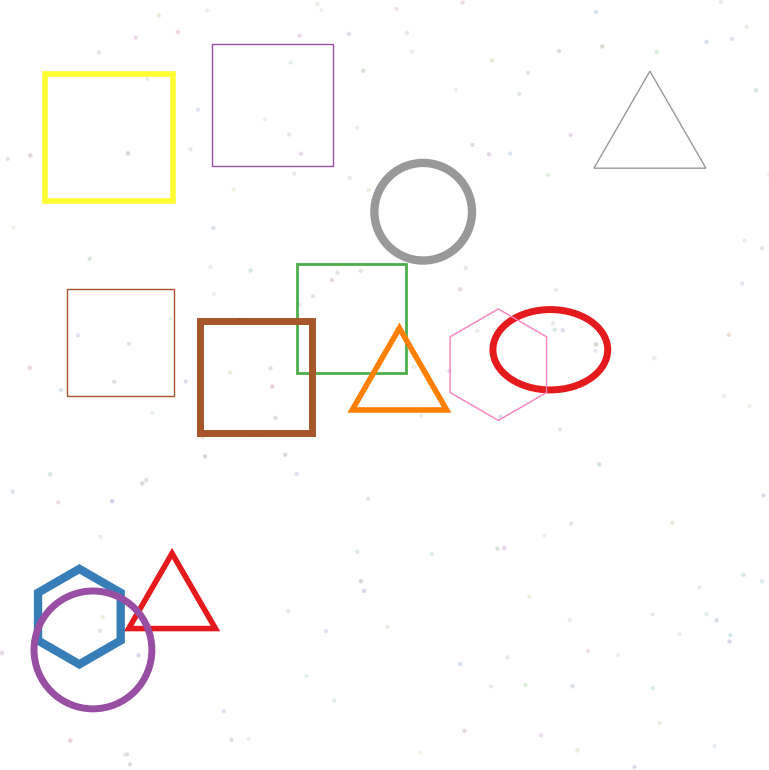[{"shape": "triangle", "thickness": 2, "radius": 0.33, "center": [0.223, 0.216]}, {"shape": "oval", "thickness": 2.5, "radius": 0.37, "center": [0.715, 0.546]}, {"shape": "hexagon", "thickness": 3, "radius": 0.31, "center": [0.103, 0.199]}, {"shape": "square", "thickness": 1, "radius": 0.35, "center": [0.456, 0.586]}, {"shape": "circle", "thickness": 2.5, "radius": 0.38, "center": [0.121, 0.156]}, {"shape": "square", "thickness": 0.5, "radius": 0.39, "center": [0.354, 0.864]}, {"shape": "triangle", "thickness": 2, "radius": 0.35, "center": [0.519, 0.503]}, {"shape": "square", "thickness": 2, "radius": 0.41, "center": [0.142, 0.821]}, {"shape": "square", "thickness": 0.5, "radius": 0.35, "center": [0.157, 0.556]}, {"shape": "square", "thickness": 2.5, "radius": 0.36, "center": [0.333, 0.51]}, {"shape": "hexagon", "thickness": 0.5, "radius": 0.36, "center": [0.647, 0.526]}, {"shape": "triangle", "thickness": 0.5, "radius": 0.42, "center": [0.844, 0.824]}, {"shape": "circle", "thickness": 3, "radius": 0.32, "center": [0.55, 0.725]}]